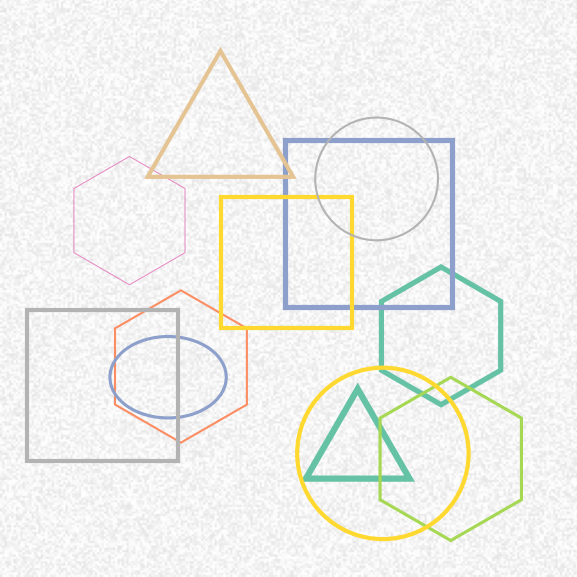[{"shape": "hexagon", "thickness": 2.5, "radius": 0.6, "center": [0.764, 0.418]}, {"shape": "triangle", "thickness": 3, "radius": 0.52, "center": [0.619, 0.222]}, {"shape": "hexagon", "thickness": 1, "radius": 0.66, "center": [0.313, 0.365]}, {"shape": "oval", "thickness": 1.5, "radius": 0.5, "center": [0.291, 0.346]}, {"shape": "square", "thickness": 2.5, "radius": 0.72, "center": [0.638, 0.612]}, {"shape": "hexagon", "thickness": 0.5, "radius": 0.56, "center": [0.224, 0.617]}, {"shape": "hexagon", "thickness": 1.5, "radius": 0.71, "center": [0.781, 0.204]}, {"shape": "circle", "thickness": 2, "radius": 0.74, "center": [0.663, 0.214]}, {"shape": "square", "thickness": 2, "radius": 0.57, "center": [0.496, 0.545]}, {"shape": "triangle", "thickness": 2, "radius": 0.73, "center": [0.382, 0.766]}, {"shape": "circle", "thickness": 1, "radius": 0.53, "center": [0.652, 0.689]}, {"shape": "square", "thickness": 2, "radius": 0.65, "center": [0.178, 0.331]}]